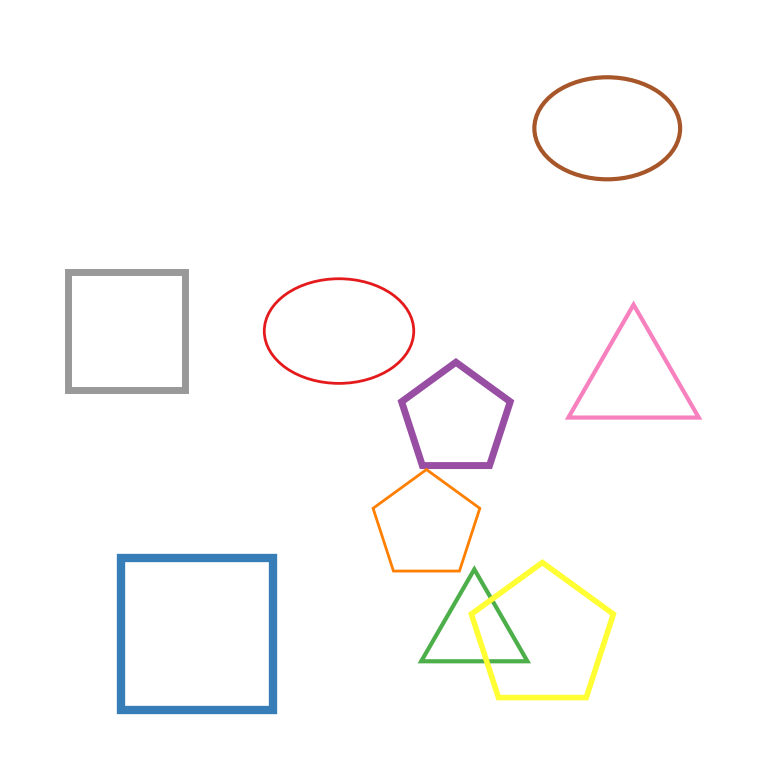[{"shape": "oval", "thickness": 1, "radius": 0.49, "center": [0.44, 0.57]}, {"shape": "square", "thickness": 3, "radius": 0.49, "center": [0.256, 0.177]}, {"shape": "triangle", "thickness": 1.5, "radius": 0.4, "center": [0.616, 0.181]}, {"shape": "pentagon", "thickness": 2.5, "radius": 0.37, "center": [0.592, 0.455]}, {"shape": "pentagon", "thickness": 1, "radius": 0.36, "center": [0.554, 0.317]}, {"shape": "pentagon", "thickness": 2, "radius": 0.48, "center": [0.704, 0.172]}, {"shape": "oval", "thickness": 1.5, "radius": 0.47, "center": [0.789, 0.833]}, {"shape": "triangle", "thickness": 1.5, "radius": 0.49, "center": [0.823, 0.507]}, {"shape": "square", "thickness": 2.5, "radius": 0.38, "center": [0.164, 0.57]}]